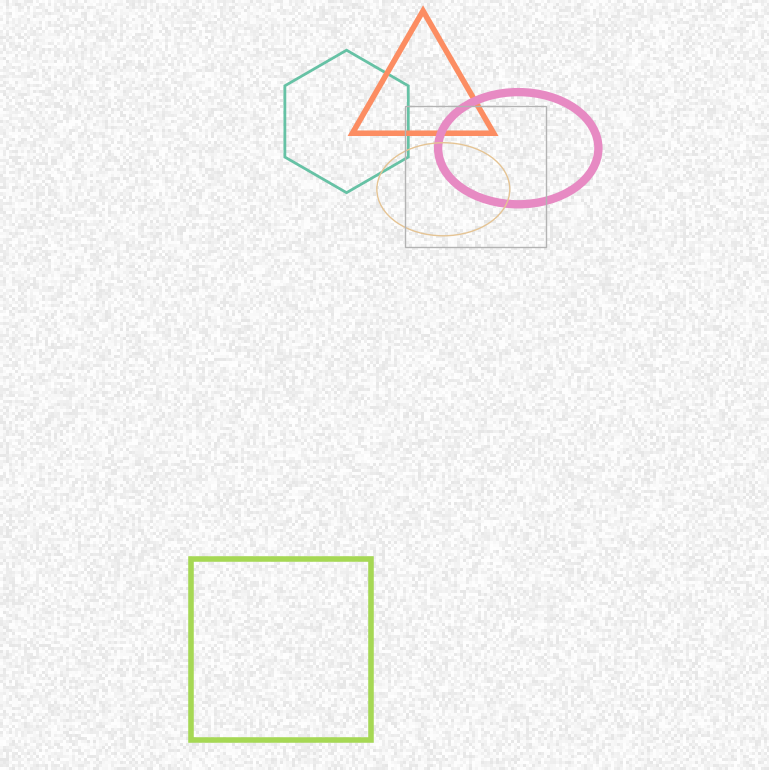[{"shape": "hexagon", "thickness": 1, "radius": 0.46, "center": [0.45, 0.842]}, {"shape": "triangle", "thickness": 2, "radius": 0.53, "center": [0.549, 0.88]}, {"shape": "oval", "thickness": 3, "radius": 0.52, "center": [0.673, 0.808]}, {"shape": "square", "thickness": 2, "radius": 0.59, "center": [0.365, 0.156]}, {"shape": "oval", "thickness": 0.5, "radius": 0.43, "center": [0.576, 0.754]}, {"shape": "square", "thickness": 0.5, "radius": 0.46, "center": [0.617, 0.771]}]